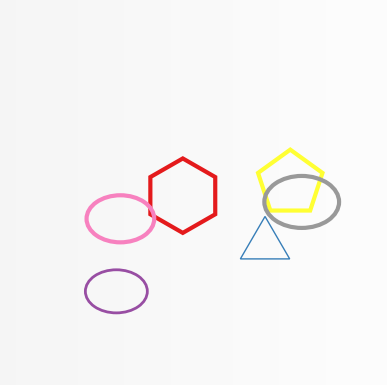[{"shape": "hexagon", "thickness": 3, "radius": 0.48, "center": [0.472, 0.492]}, {"shape": "triangle", "thickness": 1, "radius": 0.37, "center": [0.684, 0.364]}, {"shape": "oval", "thickness": 2, "radius": 0.4, "center": [0.3, 0.243]}, {"shape": "pentagon", "thickness": 3, "radius": 0.44, "center": [0.749, 0.524]}, {"shape": "oval", "thickness": 3, "radius": 0.44, "center": [0.311, 0.432]}, {"shape": "oval", "thickness": 3, "radius": 0.48, "center": [0.779, 0.476]}]